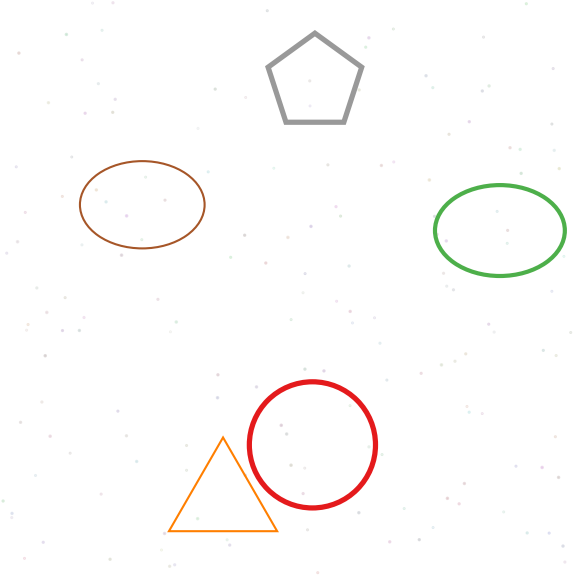[{"shape": "circle", "thickness": 2.5, "radius": 0.55, "center": [0.541, 0.229]}, {"shape": "oval", "thickness": 2, "radius": 0.56, "center": [0.866, 0.6]}, {"shape": "triangle", "thickness": 1, "radius": 0.54, "center": [0.386, 0.133]}, {"shape": "oval", "thickness": 1, "radius": 0.54, "center": [0.246, 0.645]}, {"shape": "pentagon", "thickness": 2.5, "radius": 0.43, "center": [0.545, 0.856]}]